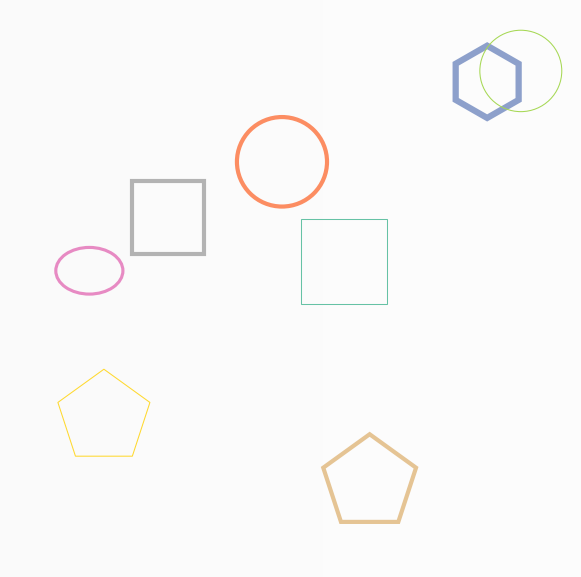[{"shape": "square", "thickness": 0.5, "radius": 0.37, "center": [0.592, 0.546]}, {"shape": "circle", "thickness": 2, "radius": 0.39, "center": [0.485, 0.719]}, {"shape": "hexagon", "thickness": 3, "radius": 0.31, "center": [0.838, 0.857]}, {"shape": "oval", "thickness": 1.5, "radius": 0.29, "center": [0.154, 0.53]}, {"shape": "circle", "thickness": 0.5, "radius": 0.35, "center": [0.896, 0.876]}, {"shape": "pentagon", "thickness": 0.5, "radius": 0.42, "center": [0.179, 0.277]}, {"shape": "pentagon", "thickness": 2, "radius": 0.42, "center": [0.636, 0.163]}, {"shape": "square", "thickness": 2, "radius": 0.31, "center": [0.289, 0.622]}]